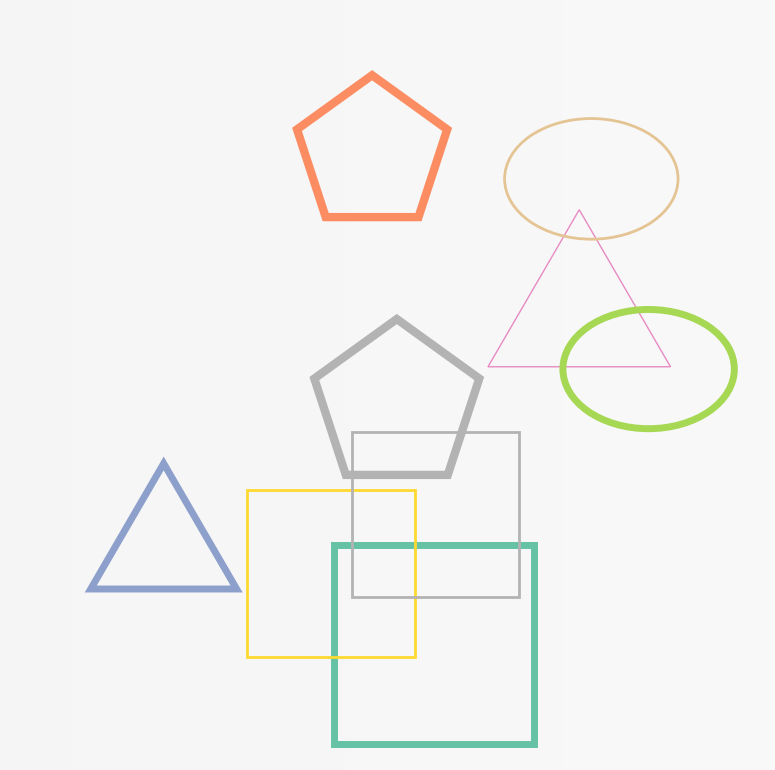[{"shape": "square", "thickness": 2.5, "radius": 0.65, "center": [0.56, 0.163]}, {"shape": "pentagon", "thickness": 3, "radius": 0.51, "center": [0.48, 0.8]}, {"shape": "triangle", "thickness": 2.5, "radius": 0.54, "center": [0.211, 0.289]}, {"shape": "triangle", "thickness": 0.5, "radius": 0.68, "center": [0.747, 0.592]}, {"shape": "oval", "thickness": 2.5, "radius": 0.55, "center": [0.837, 0.521]}, {"shape": "square", "thickness": 1, "radius": 0.54, "center": [0.427, 0.255]}, {"shape": "oval", "thickness": 1, "radius": 0.56, "center": [0.763, 0.768]}, {"shape": "square", "thickness": 1, "radius": 0.54, "center": [0.562, 0.332]}, {"shape": "pentagon", "thickness": 3, "radius": 0.56, "center": [0.512, 0.474]}]